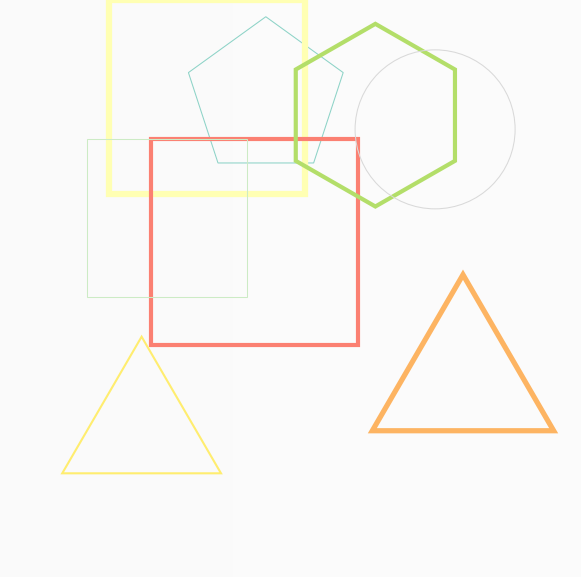[{"shape": "pentagon", "thickness": 0.5, "radius": 0.7, "center": [0.457, 0.83]}, {"shape": "square", "thickness": 3, "radius": 0.84, "center": [0.356, 0.831]}, {"shape": "square", "thickness": 2, "radius": 0.89, "center": [0.438, 0.58]}, {"shape": "triangle", "thickness": 2.5, "radius": 0.9, "center": [0.797, 0.343]}, {"shape": "hexagon", "thickness": 2, "radius": 0.79, "center": [0.646, 0.8]}, {"shape": "circle", "thickness": 0.5, "radius": 0.69, "center": [0.749, 0.775]}, {"shape": "square", "thickness": 0.5, "radius": 0.69, "center": [0.287, 0.622]}, {"shape": "triangle", "thickness": 1, "radius": 0.79, "center": [0.244, 0.258]}]